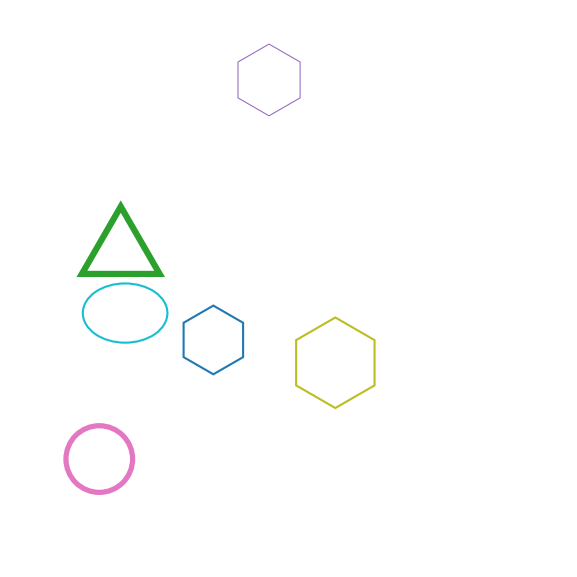[{"shape": "hexagon", "thickness": 1, "radius": 0.3, "center": [0.369, 0.41]}, {"shape": "triangle", "thickness": 3, "radius": 0.39, "center": [0.209, 0.564]}, {"shape": "hexagon", "thickness": 0.5, "radius": 0.31, "center": [0.466, 0.861]}, {"shape": "circle", "thickness": 2.5, "radius": 0.29, "center": [0.172, 0.204]}, {"shape": "hexagon", "thickness": 1, "radius": 0.39, "center": [0.581, 0.371]}, {"shape": "oval", "thickness": 1, "radius": 0.37, "center": [0.217, 0.457]}]